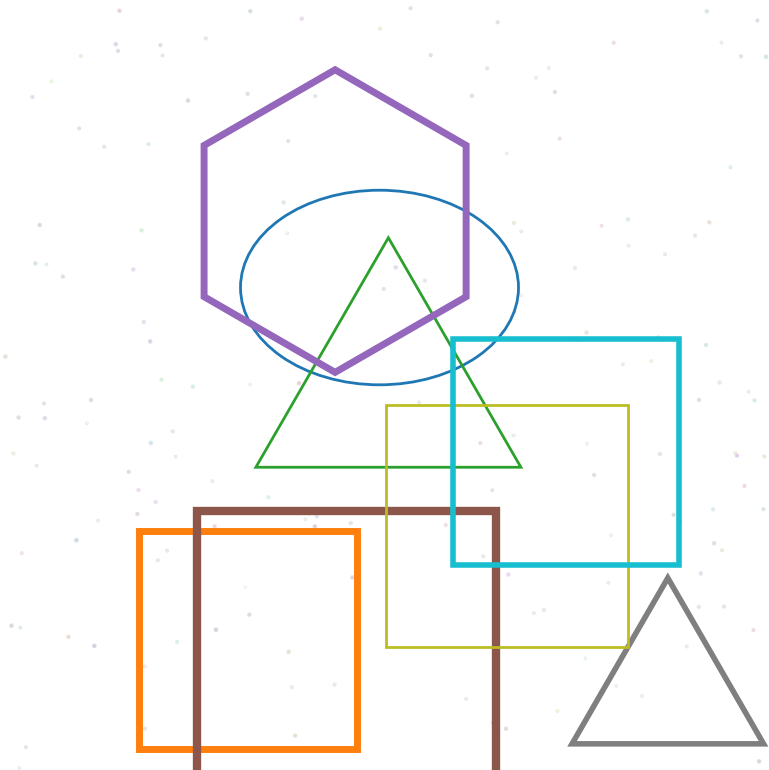[{"shape": "oval", "thickness": 1, "radius": 0.9, "center": [0.493, 0.627]}, {"shape": "square", "thickness": 2.5, "radius": 0.71, "center": [0.322, 0.169]}, {"shape": "triangle", "thickness": 1, "radius": 0.99, "center": [0.504, 0.493]}, {"shape": "hexagon", "thickness": 2.5, "radius": 0.98, "center": [0.435, 0.713]}, {"shape": "square", "thickness": 3, "radius": 0.97, "center": [0.45, 0.143]}, {"shape": "triangle", "thickness": 2, "radius": 0.72, "center": [0.867, 0.106]}, {"shape": "square", "thickness": 1, "radius": 0.78, "center": [0.658, 0.317]}, {"shape": "square", "thickness": 2, "radius": 0.73, "center": [0.735, 0.413]}]